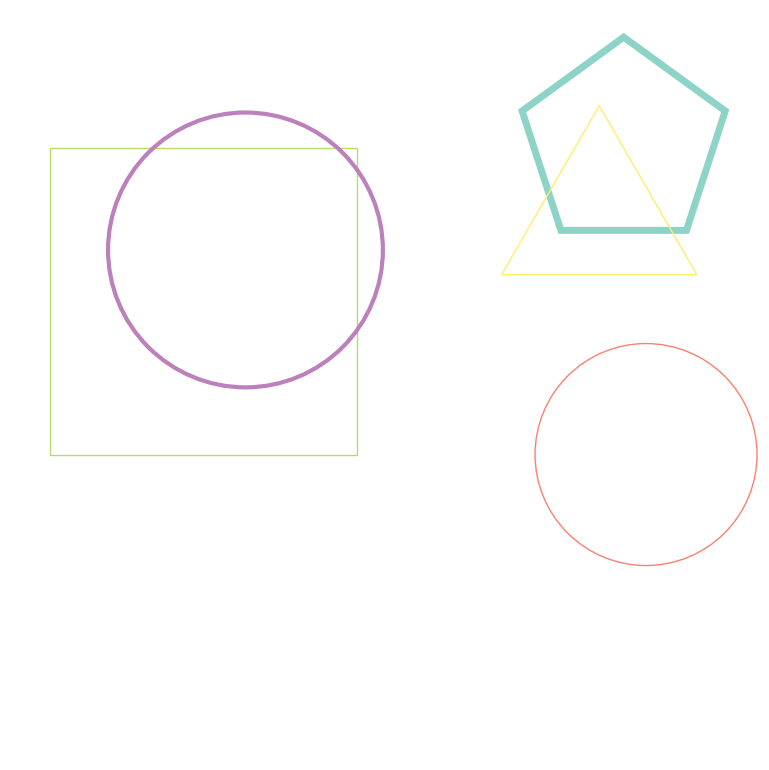[{"shape": "pentagon", "thickness": 2.5, "radius": 0.69, "center": [0.81, 0.813]}, {"shape": "circle", "thickness": 0.5, "radius": 0.72, "center": [0.839, 0.41]}, {"shape": "square", "thickness": 0.5, "radius": 1.0, "center": [0.264, 0.608]}, {"shape": "circle", "thickness": 1.5, "radius": 0.89, "center": [0.319, 0.675]}, {"shape": "triangle", "thickness": 0.5, "radius": 0.73, "center": [0.778, 0.717]}]